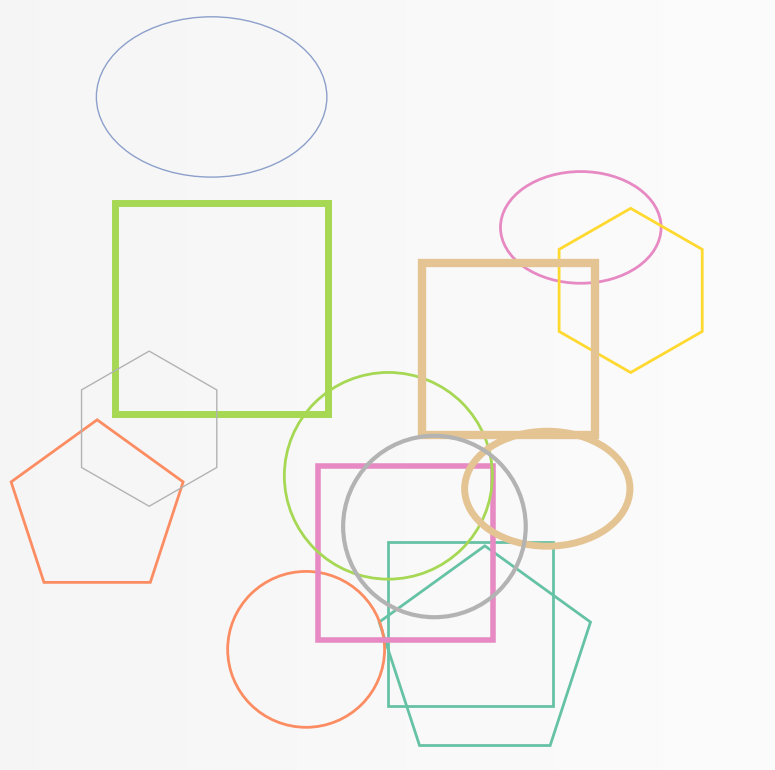[{"shape": "pentagon", "thickness": 1, "radius": 0.72, "center": [0.626, 0.148]}, {"shape": "square", "thickness": 1, "radius": 0.53, "center": [0.607, 0.189]}, {"shape": "pentagon", "thickness": 1, "radius": 0.58, "center": [0.125, 0.338]}, {"shape": "circle", "thickness": 1, "radius": 0.51, "center": [0.395, 0.157]}, {"shape": "oval", "thickness": 0.5, "radius": 0.74, "center": [0.273, 0.874]}, {"shape": "oval", "thickness": 1, "radius": 0.52, "center": [0.749, 0.705]}, {"shape": "square", "thickness": 2, "radius": 0.57, "center": [0.523, 0.282]}, {"shape": "square", "thickness": 2.5, "radius": 0.69, "center": [0.286, 0.599]}, {"shape": "circle", "thickness": 1, "radius": 0.67, "center": [0.501, 0.382]}, {"shape": "hexagon", "thickness": 1, "radius": 0.53, "center": [0.814, 0.623]}, {"shape": "square", "thickness": 3, "radius": 0.56, "center": [0.656, 0.547]}, {"shape": "oval", "thickness": 2.5, "radius": 0.53, "center": [0.706, 0.365]}, {"shape": "hexagon", "thickness": 0.5, "radius": 0.5, "center": [0.192, 0.443]}, {"shape": "circle", "thickness": 1.5, "radius": 0.59, "center": [0.561, 0.316]}]